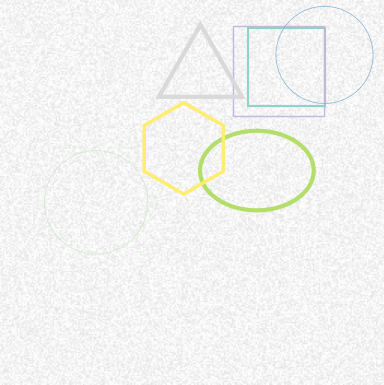[{"shape": "square", "thickness": 1.5, "radius": 0.5, "center": [0.744, 0.826]}, {"shape": "square", "thickness": 1, "radius": 0.59, "center": [0.723, 0.816]}, {"shape": "circle", "thickness": 0.5, "radius": 0.63, "center": [0.843, 0.857]}, {"shape": "oval", "thickness": 3, "radius": 0.74, "center": [0.667, 0.557]}, {"shape": "triangle", "thickness": 3, "radius": 0.62, "center": [0.521, 0.811]}, {"shape": "circle", "thickness": 0.5, "radius": 0.67, "center": [0.25, 0.475]}, {"shape": "hexagon", "thickness": 2.5, "radius": 0.59, "center": [0.477, 0.615]}]